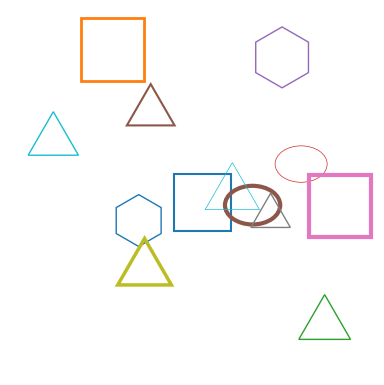[{"shape": "square", "thickness": 1.5, "radius": 0.37, "center": [0.526, 0.474]}, {"shape": "hexagon", "thickness": 1, "radius": 0.34, "center": [0.36, 0.427]}, {"shape": "square", "thickness": 2, "radius": 0.41, "center": [0.292, 0.872]}, {"shape": "triangle", "thickness": 1, "radius": 0.39, "center": [0.843, 0.157]}, {"shape": "oval", "thickness": 0.5, "radius": 0.34, "center": [0.782, 0.574]}, {"shape": "hexagon", "thickness": 1, "radius": 0.4, "center": [0.733, 0.851]}, {"shape": "oval", "thickness": 3, "radius": 0.36, "center": [0.656, 0.467]}, {"shape": "triangle", "thickness": 1.5, "radius": 0.36, "center": [0.391, 0.71]}, {"shape": "square", "thickness": 3, "radius": 0.4, "center": [0.884, 0.464]}, {"shape": "triangle", "thickness": 1, "radius": 0.3, "center": [0.703, 0.439]}, {"shape": "triangle", "thickness": 2.5, "radius": 0.4, "center": [0.375, 0.3]}, {"shape": "triangle", "thickness": 1, "radius": 0.38, "center": [0.138, 0.634]}, {"shape": "triangle", "thickness": 0.5, "radius": 0.41, "center": [0.603, 0.496]}]